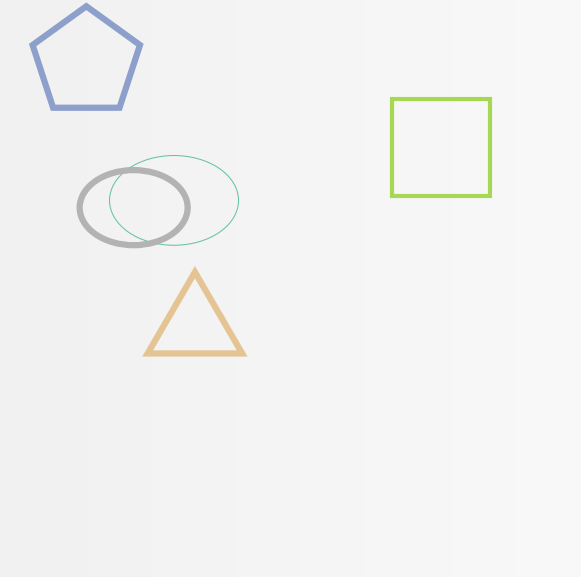[{"shape": "oval", "thickness": 0.5, "radius": 0.55, "center": [0.299, 0.652]}, {"shape": "pentagon", "thickness": 3, "radius": 0.49, "center": [0.148, 0.891]}, {"shape": "square", "thickness": 2, "radius": 0.42, "center": [0.759, 0.744]}, {"shape": "triangle", "thickness": 3, "radius": 0.47, "center": [0.335, 0.434]}, {"shape": "oval", "thickness": 3, "radius": 0.46, "center": [0.23, 0.64]}]